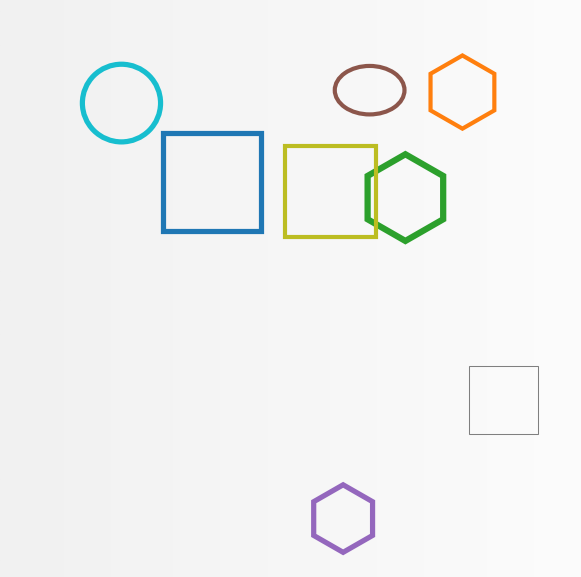[{"shape": "square", "thickness": 2.5, "radius": 0.42, "center": [0.364, 0.684]}, {"shape": "hexagon", "thickness": 2, "radius": 0.32, "center": [0.796, 0.84]}, {"shape": "hexagon", "thickness": 3, "radius": 0.38, "center": [0.697, 0.657]}, {"shape": "hexagon", "thickness": 2.5, "radius": 0.29, "center": [0.59, 0.101]}, {"shape": "oval", "thickness": 2, "radius": 0.3, "center": [0.636, 0.843]}, {"shape": "square", "thickness": 0.5, "radius": 0.3, "center": [0.866, 0.307]}, {"shape": "square", "thickness": 2, "radius": 0.39, "center": [0.568, 0.668]}, {"shape": "circle", "thickness": 2.5, "radius": 0.34, "center": [0.209, 0.821]}]